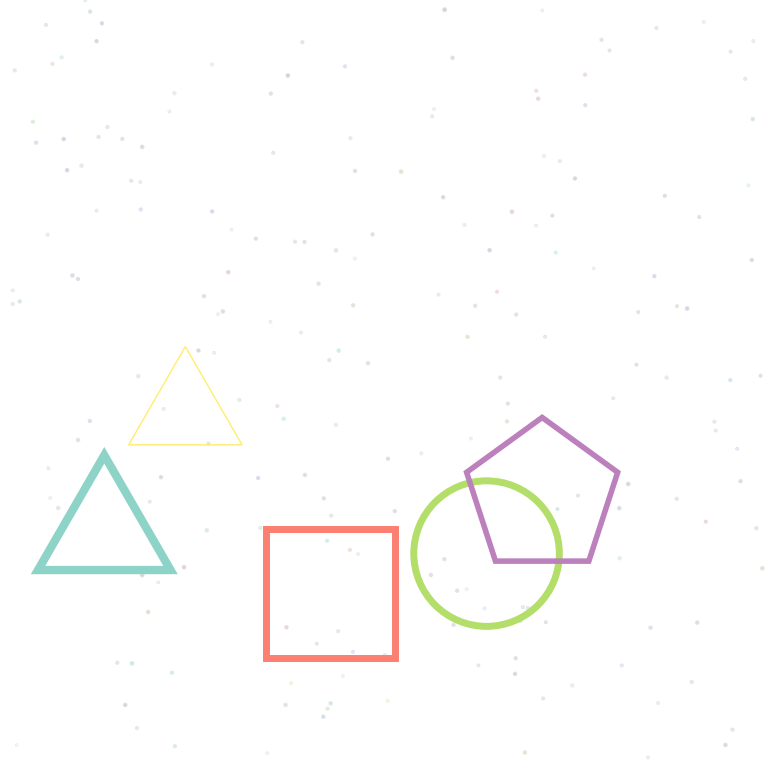[{"shape": "triangle", "thickness": 3, "radius": 0.5, "center": [0.135, 0.309]}, {"shape": "square", "thickness": 2.5, "radius": 0.42, "center": [0.429, 0.229]}, {"shape": "circle", "thickness": 2.5, "radius": 0.47, "center": [0.632, 0.281]}, {"shape": "pentagon", "thickness": 2, "radius": 0.52, "center": [0.704, 0.355]}, {"shape": "triangle", "thickness": 0.5, "radius": 0.43, "center": [0.241, 0.465]}]